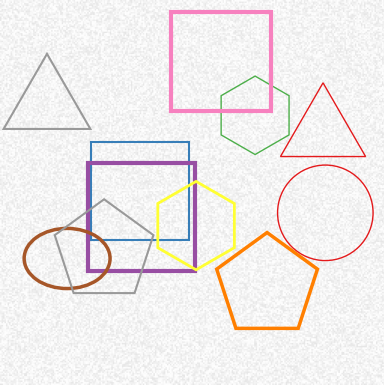[{"shape": "circle", "thickness": 1, "radius": 0.62, "center": [0.845, 0.447]}, {"shape": "triangle", "thickness": 1, "radius": 0.64, "center": [0.839, 0.657]}, {"shape": "square", "thickness": 1.5, "radius": 0.64, "center": [0.363, 0.503]}, {"shape": "hexagon", "thickness": 1, "radius": 0.51, "center": [0.663, 0.701]}, {"shape": "square", "thickness": 3, "radius": 0.7, "center": [0.368, 0.436]}, {"shape": "pentagon", "thickness": 2.5, "radius": 0.69, "center": [0.694, 0.258]}, {"shape": "hexagon", "thickness": 2, "radius": 0.57, "center": [0.509, 0.414]}, {"shape": "oval", "thickness": 2.5, "radius": 0.56, "center": [0.174, 0.329]}, {"shape": "square", "thickness": 3, "radius": 0.65, "center": [0.575, 0.84]}, {"shape": "triangle", "thickness": 1.5, "radius": 0.65, "center": [0.122, 0.73]}, {"shape": "pentagon", "thickness": 1.5, "radius": 0.67, "center": [0.27, 0.348]}]